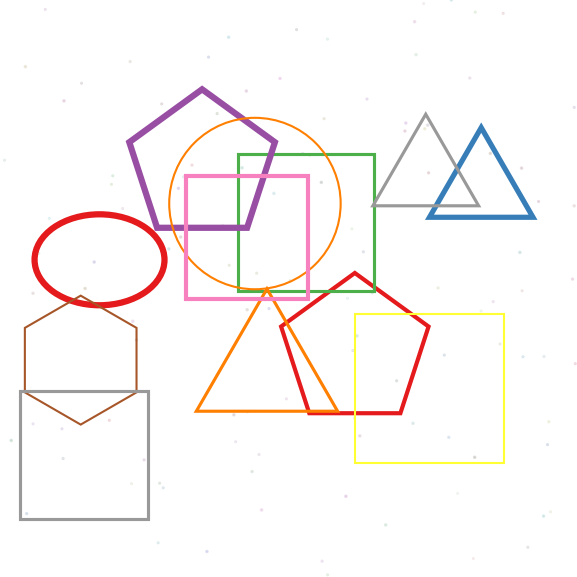[{"shape": "oval", "thickness": 3, "radius": 0.56, "center": [0.172, 0.549]}, {"shape": "pentagon", "thickness": 2, "radius": 0.67, "center": [0.614, 0.392]}, {"shape": "triangle", "thickness": 2.5, "radius": 0.52, "center": [0.833, 0.675]}, {"shape": "square", "thickness": 1.5, "radius": 0.59, "center": [0.53, 0.614]}, {"shape": "pentagon", "thickness": 3, "radius": 0.66, "center": [0.35, 0.712]}, {"shape": "triangle", "thickness": 1.5, "radius": 0.71, "center": [0.462, 0.358]}, {"shape": "circle", "thickness": 1, "radius": 0.74, "center": [0.441, 0.647]}, {"shape": "square", "thickness": 1, "radius": 0.64, "center": [0.744, 0.327]}, {"shape": "hexagon", "thickness": 1, "radius": 0.56, "center": [0.14, 0.376]}, {"shape": "square", "thickness": 2, "radius": 0.53, "center": [0.427, 0.588]}, {"shape": "triangle", "thickness": 1.5, "radius": 0.53, "center": [0.737, 0.696]}, {"shape": "square", "thickness": 1.5, "radius": 0.55, "center": [0.145, 0.212]}]